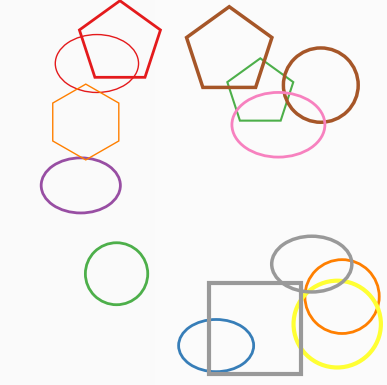[{"shape": "oval", "thickness": 1, "radius": 0.54, "center": [0.25, 0.835]}, {"shape": "pentagon", "thickness": 2, "radius": 0.55, "center": [0.31, 0.888]}, {"shape": "oval", "thickness": 2, "radius": 0.48, "center": [0.558, 0.102]}, {"shape": "circle", "thickness": 2, "radius": 0.4, "center": [0.301, 0.289]}, {"shape": "pentagon", "thickness": 1.5, "radius": 0.45, "center": [0.672, 0.759]}, {"shape": "oval", "thickness": 2, "radius": 0.51, "center": [0.208, 0.518]}, {"shape": "circle", "thickness": 2, "radius": 0.48, "center": [0.883, 0.23]}, {"shape": "hexagon", "thickness": 1, "radius": 0.49, "center": [0.221, 0.683]}, {"shape": "circle", "thickness": 3, "radius": 0.56, "center": [0.87, 0.158]}, {"shape": "circle", "thickness": 2.5, "radius": 0.48, "center": [0.828, 0.779]}, {"shape": "pentagon", "thickness": 2.5, "radius": 0.58, "center": [0.592, 0.867]}, {"shape": "oval", "thickness": 2, "radius": 0.6, "center": [0.718, 0.676]}, {"shape": "oval", "thickness": 2.5, "radius": 0.52, "center": [0.805, 0.314]}, {"shape": "square", "thickness": 3, "radius": 0.59, "center": [0.657, 0.146]}]